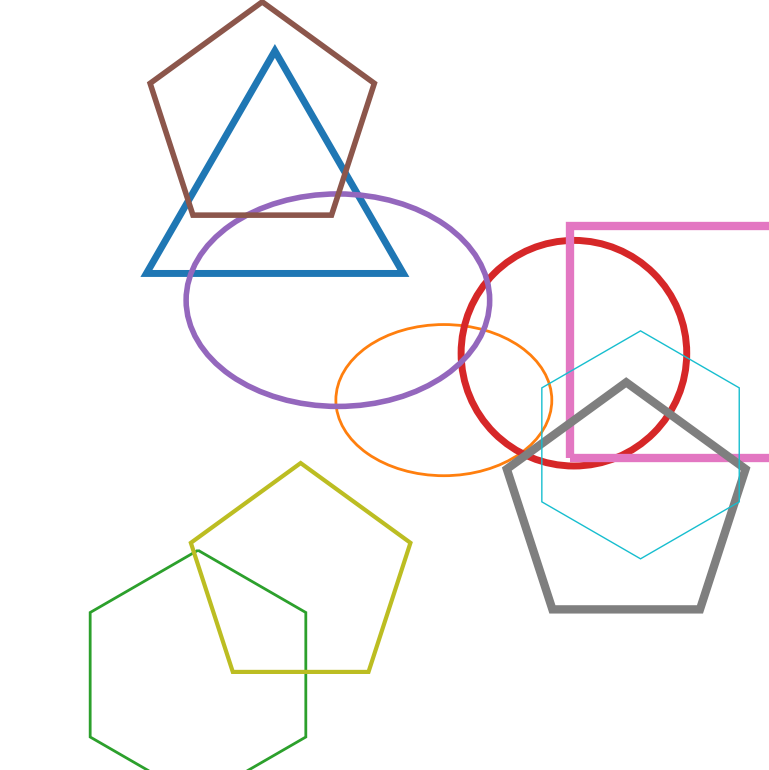[{"shape": "triangle", "thickness": 2.5, "radius": 0.96, "center": [0.357, 0.741]}, {"shape": "oval", "thickness": 1, "radius": 0.7, "center": [0.576, 0.48]}, {"shape": "hexagon", "thickness": 1, "radius": 0.81, "center": [0.257, 0.124]}, {"shape": "circle", "thickness": 2.5, "radius": 0.73, "center": [0.745, 0.541]}, {"shape": "oval", "thickness": 2, "radius": 0.99, "center": [0.439, 0.61]}, {"shape": "pentagon", "thickness": 2, "radius": 0.77, "center": [0.341, 0.844]}, {"shape": "square", "thickness": 3, "radius": 0.75, "center": [0.891, 0.556]}, {"shape": "pentagon", "thickness": 3, "radius": 0.82, "center": [0.813, 0.34]}, {"shape": "pentagon", "thickness": 1.5, "radius": 0.75, "center": [0.39, 0.249]}, {"shape": "hexagon", "thickness": 0.5, "radius": 0.74, "center": [0.832, 0.422]}]